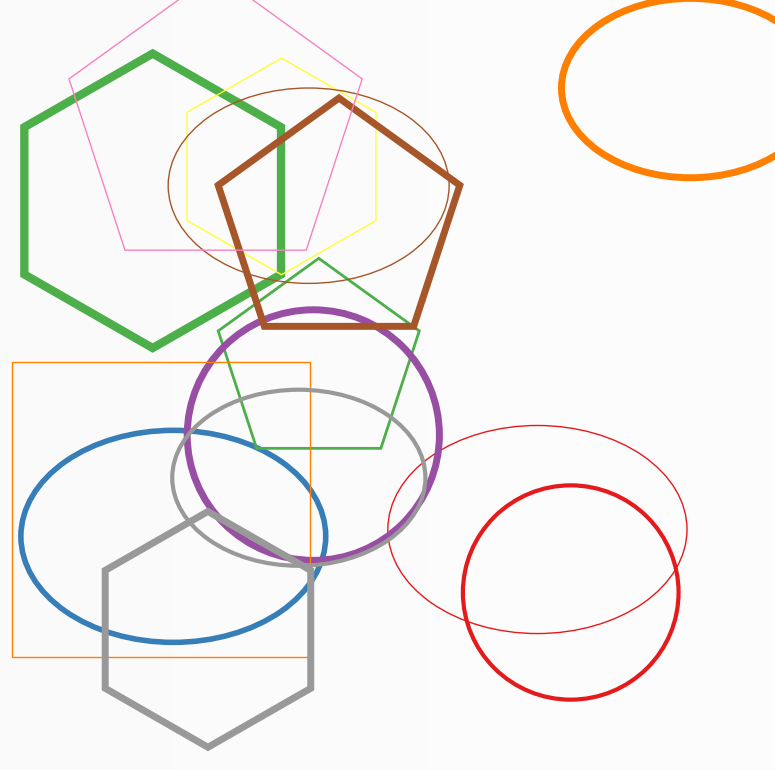[{"shape": "oval", "thickness": 0.5, "radius": 0.97, "center": [0.693, 0.312]}, {"shape": "circle", "thickness": 1.5, "radius": 0.7, "center": [0.736, 0.231]}, {"shape": "oval", "thickness": 2, "radius": 0.98, "center": [0.224, 0.303]}, {"shape": "pentagon", "thickness": 1, "radius": 0.68, "center": [0.411, 0.528]}, {"shape": "hexagon", "thickness": 3, "radius": 0.96, "center": [0.197, 0.739]}, {"shape": "circle", "thickness": 2.5, "radius": 0.81, "center": [0.404, 0.435]}, {"shape": "square", "thickness": 0.5, "radius": 0.96, "center": [0.207, 0.338]}, {"shape": "oval", "thickness": 2.5, "radius": 0.83, "center": [0.891, 0.886]}, {"shape": "hexagon", "thickness": 0.5, "radius": 0.7, "center": [0.363, 0.784]}, {"shape": "oval", "thickness": 0.5, "radius": 0.91, "center": [0.398, 0.759]}, {"shape": "pentagon", "thickness": 2.5, "radius": 0.82, "center": [0.437, 0.709]}, {"shape": "pentagon", "thickness": 0.5, "radius": 0.99, "center": [0.278, 0.836]}, {"shape": "hexagon", "thickness": 2.5, "radius": 0.77, "center": [0.268, 0.183]}, {"shape": "oval", "thickness": 1.5, "radius": 0.82, "center": [0.386, 0.38]}]